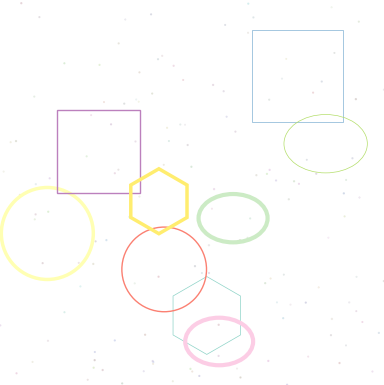[{"shape": "hexagon", "thickness": 0.5, "radius": 0.51, "center": [0.537, 0.181]}, {"shape": "circle", "thickness": 2.5, "radius": 0.6, "center": [0.123, 0.394]}, {"shape": "circle", "thickness": 1, "radius": 0.55, "center": [0.426, 0.3]}, {"shape": "square", "thickness": 0.5, "radius": 0.59, "center": [0.773, 0.802]}, {"shape": "oval", "thickness": 0.5, "radius": 0.54, "center": [0.846, 0.627]}, {"shape": "oval", "thickness": 3, "radius": 0.44, "center": [0.569, 0.113]}, {"shape": "square", "thickness": 1, "radius": 0.54, "center": [0.256, 0.606]}, {"shape": "oval", "thickness": 3, "radius": 0.45, "center": [0.605, 0.433]}, {"shape": "hexagon", "thickness": 2.5, "radius": 0.42, "center": [0.413, 0.477]}]